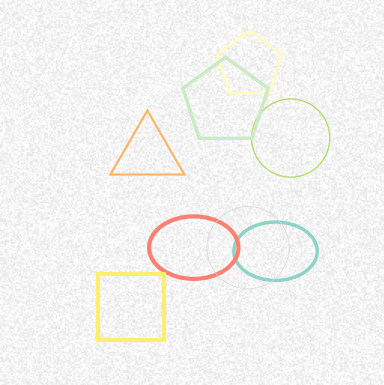[{"shape": "oval", "thickness": 2.5, "radius": 0.54, "center": [0.716, 0.347]}, {"shape": "pentagon", "thickness": 1.5, "radius": 0.45, "center": [0.648, 0.83]}, {"shape": "oval", "thickness": 3, "radius": 0.58, "center": [0.503, 0.357]}, {"shape": "triangle", "thickness": 1.5, "radius": 0.55, "center": [0.383, 0.602]}, {"shape": "circle", "thickness": 1, "radius": 0.51, "center": [0.755, 0.641]}, {"shape": "circle", "thickness": 0.5, "radius": 0.53, "center": [0.644, 0.357]}, {"shape": "pentagon", "thickness": 2.5, "radius": 0.58, "center": [0.586, 0.735]}, {"shape": "square", "thickness": 3, "radius": 0.43, "center": [0.341, 0.203]}]